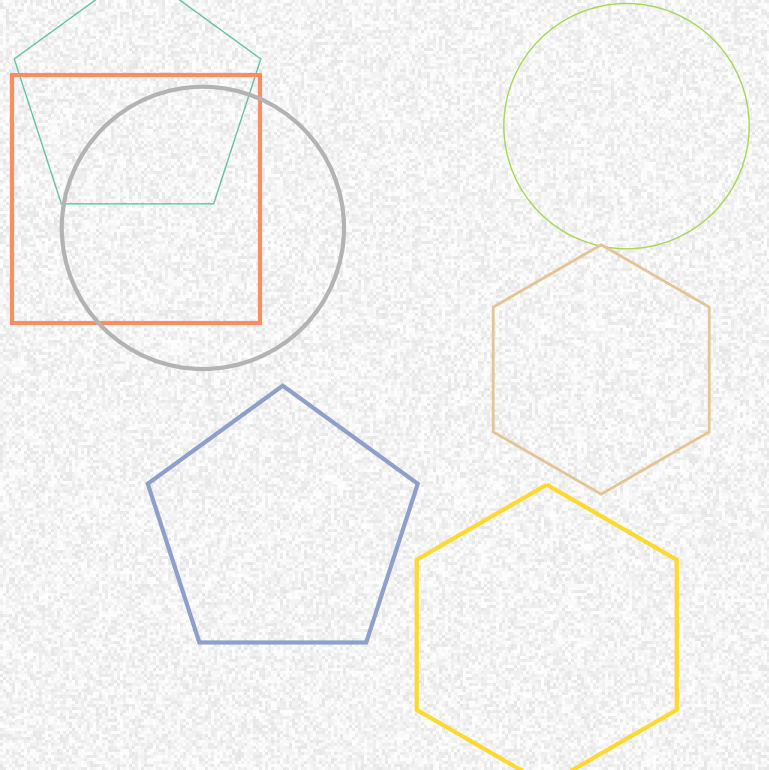[{"shape": "pentagon", "thickness": 0.5, "radius": 0.84, "center": [0.179, 0.871]}, {"shape": "square", "thickness": 1.5, "radius": 0.8, "center": [0.176, 0.741]}, {"shape": "pentagon", "thickness": 1.5, "radius": 0.92, "center": [0.367, 0.315]}, {"shape": "circle", "thickness": 0.5, "radius": 0.8, "center": [0.814, 0.836]}, {"shape": "hexagon", "thickness": 1.5, "radius": 0.97, "center": [0.71, 0.176]}, {"shape": "hexagon", "thickness": 1, "radius": 0.81, "center": [0.781, 0.52]}, {"shape": "circle", "thickness": 1.5, "radius": 0.92, "center": [0.263, 0.704]}]